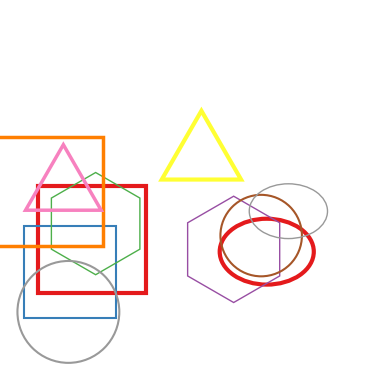[{"shape": "oval", "thickness": 3, "radius": 0.61, "center": [0.693, 0.346]}, {"shape": "square", "thickness": 3, "radius": 0.7, "center": [0.24, 0.378]}, {"shape": "square", "thickness": 1.5, "radius": 0.6, "center": [0.181, 0.294]}, {"shape": "hexagon", "thickness": 1, "radius": 0.66, "center": [0.248, 0.419]}, {"shape": "hexagon", "thickness": 1, "radius": 0.69, "center": [0.607, 0.352]}, {"shape": "square", "thickness": 2.5, "radius": 0.7, "center": [0.127, 0.503]}, {"shape": "triangle", "thickness": 3, "radius": 0.6, "center": [0.523, 0.593]}, {"shape": "circle", "thickness": 1.5, "radius": 0.53, "center": [0.678, 0.388]}, {"shape": "triangle", "thickness": 2.5, "radius": 0.57, "center": [0.165, 0.511]}, {"shape": "oval", "thickness": 1, "radius": 0.51, "center": [0.749, 0.451]}, {"shape": "circle", "thickness": 1.5, "radius": 0.66, "center": [0.178, 0.19]}]